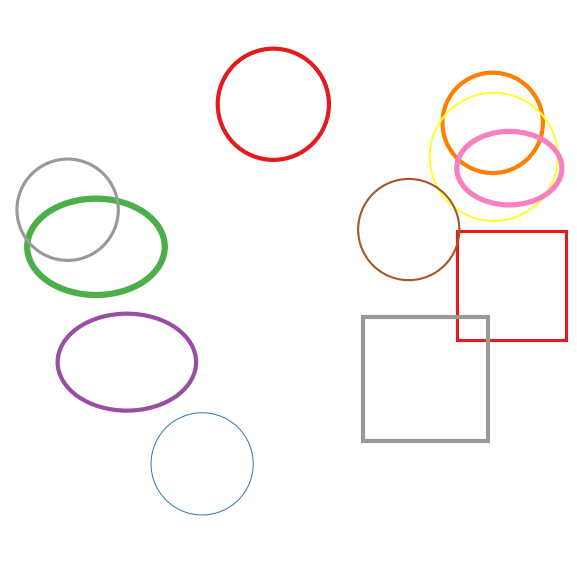[{"shape": "square", "thickness": 1.5, "radius": 0.47, "center": [0.886, 0.504]}, {"shape": "circle", "thickness": 2, "radius": 0.48, "center": [0.473, 0.819]}, {"shape": "circle", "thickness": 0.5, "radius": 0.44, "center": [0.35, 0.196]}, {"shape": "oval", "thickness": 3, "radius": 0.6, "center": [0.166, 0.572]}, {"shape": "oval", "thickness": 2, "radius": 0.6, "center": [0.22, 0.372]}, {"shape": "circle", "thickness": 2, "radius": 0.43, "center": [0.853, 0.786]}, {"shape": "circle", "thickness": 1, "radius": 0.56, "center": [0.855, 0.728]}, {"shape": "circle", "thickness": 1, "radius": 0.44, "center": [0.708, 0.602]}, {"shape": "oval", "thickness": 2.5, "radius": 0.46, "center": [0.882, 0.708]}, {"shape": "circle", "thickness": 1.5, "radius": 0.44, "center": [0.117, 0.636]}, {"shape": "square", "thickness": 2, "radius": 0.54, "center": [0.737, 0.343]}]